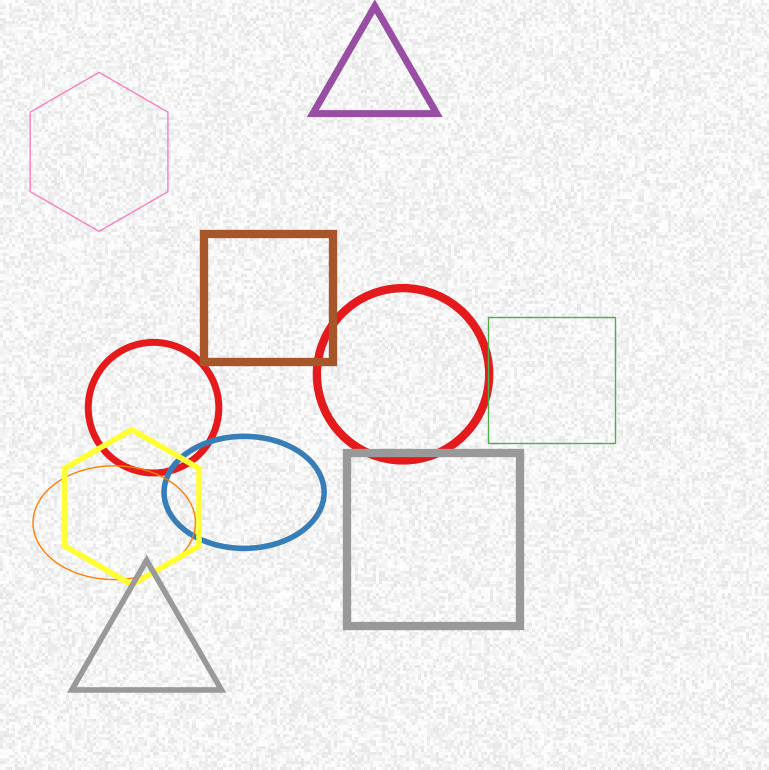[{"shape": "circle", "thickness": 3, "radius": 0.56, "center": [0.523, 0.514]}, {"shape": "circle", "thickness": 2.5, "radius": 0.42, "center": [0.199, 0.471]}, {"shape": "oval", "thickness": 2, "radius": 0.52, "center": [0.317, 0.361]}, {"shape": "square", "thickness": 0.5, "radius": 0.41, "center": [0.716, 0.506]}, {"shape": "triangle", "thickness": 2.5, "radius": 0.46, "center": [0.487, 0.899]}, {"shape": "oval", "thickness": 0.5, "radius": 0.53, "center": [0.148, 0.321]}, {"shape": "hexagon", "thickness": 2, "radius": 0.5, "center": [0.171, 0.341]}, {"shape": "square", "thickness": 3, "radius": 0.42, "center": [0.349, 0.612]}, {"shape": "hexagon", "thickness": 0.5, "radius": 0.52, "center": [0.129, 0.803]}, {"shape": "square", "thickness": 3, "radius": 0.56, "center": [0.563, 0.3]}, {"shape": "triangle", "thickness": 2, "radius": 0.56, "center": [0.19, 0.16]}]